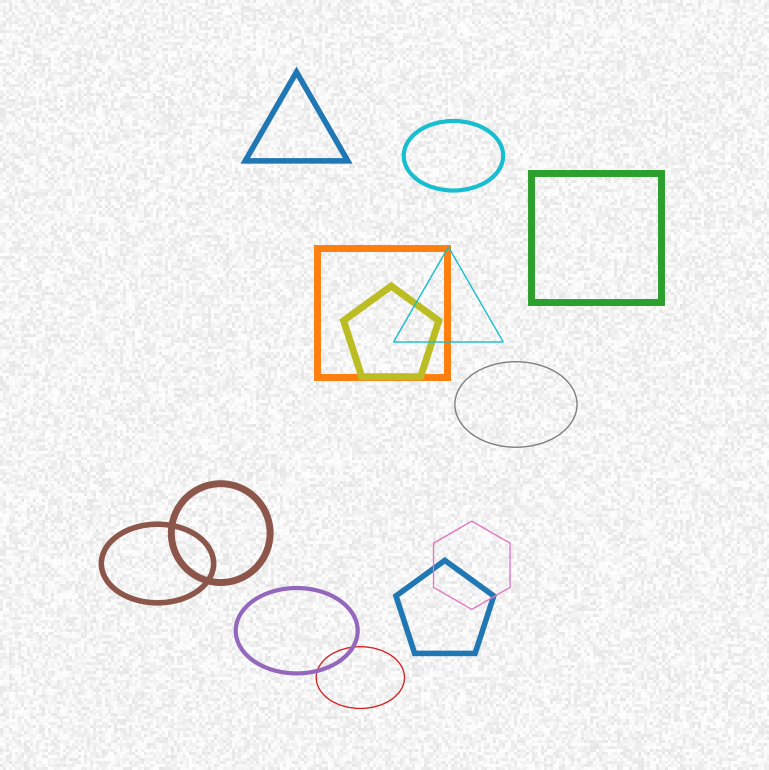[{"shape": "triangle", "thickness": 2, "radius": 0.38, "center": [0.385, 0.83]}, {"shape": "pentagon", "thickness": 2, "radius": 0.33, "center": [0.578, 0.205]}, {"shape": "square", "thickness": 2.5, "radius": 0.42, "center": [0.496, 0.594]}, {"shape": "square", "thickness": 2.5, "radius": 0.42, "center": [0.774, 0.692]}, {"shape": "oval", "thickness": 0.5, "radius": 0.29, "center": [0.468, 0.12]}, {"shape": "oval", "thickness": 1.5, "radius": 0.4, "center": [0.385, 0.181]}, {"shape": "oval", "thickness": 2, "radius": 0.36, "center": [0.205, 0.268]}, {"shape": "circle", "thickness": 2.5, "radius": 0.32, "center": [0.287, 0.308]}, {"shape": "hexagon", "thickness": 0.5, "radius": 0.29, "center": [0.613, 0.266]}, {"shape": "oval", "thickness": 0.5, "radius": 0.4, "center": [0.67, 0.475]}, {"shape": "pentagon", "thickness": 2.5, "radius": 0.33, "center": [0.508, 0.563]}, {"shape": "triangle", "thickness": 0.5, "radius": 0.41, "center": [0.582, 0.597]}, {"shape": "oval", "thickness": 1.5, "radius": 0.32, "center": [0.589, 0.798]}]